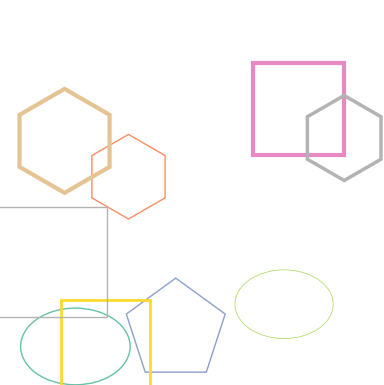[{"shape": "oval", "thickness": 1, "radius": 0.71, "center": [0.196, 0.1]}, {"shape": "hexagon", "thickness": 1, "radius": 0.55, "center": [0.334, 0.541]}, {"shape": "pentagon", "thickness": 1, "radius": 0.68, "center": [0.456, 0.143]}, {"shape": "square", "thickness": 3, "radius": 0.6, "center": [0.775, 0.717]}, {"shape": "oval", "thickness": 0.5, "radius": 0.64, "center": [0.738, 0.21]}, {"shape": "square", "thickness": 2, "radius": 0.58, "center": [0.273, 0.104]}, {"shape": "hexagon", "thickness": 3, "radius": 0.68, "center": [0.168, 0.634]}, {"shape": "square", "thickness": 1, "radius": 0.71, "center": [0.135, 0.32]}, {"shape": "hexagon", "thickness": 2.5, "radius": 0.55, "center": [0.894, 0.642]}]